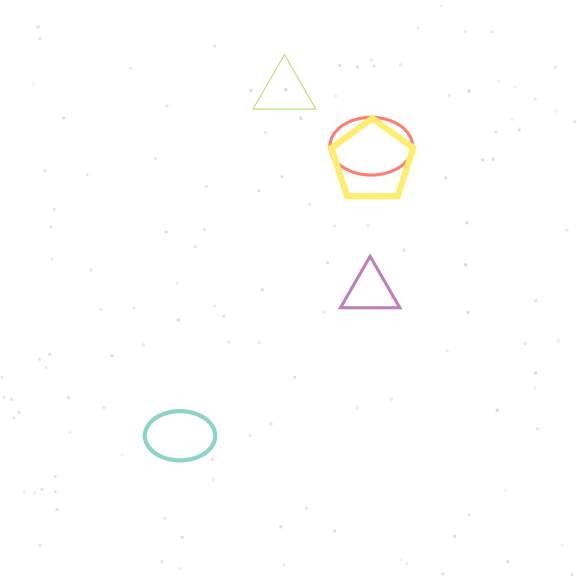[{"shape": "oval", "thickness": 2, "radius": 0.3, "center": [0.312, 0.245]}, {"shape": "oval", "thickness": 1.5, "radius": 0.36, "center": [0.643, 0.746]}, {"shape": "triangle", "thickness": 0.5, "radius": 0.31, "center": [0.493, 0.842]}, {"shape": "triangle", "thickness": 1.5, "radius": 0.3, "center": [0.641, 0.496]}, {"shape": "pentagon", "thickness": 3, "radius": 0.37, "center": [0.645, 0.72]}]